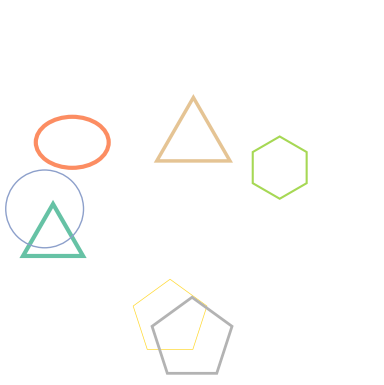[{"shape": "triangle", "thickness": 3, "radius": 0.45, "center": [0.138, 0.38]}, {"shape": "oval", "thickness": 3, "radius": 0.47, "center": [0.188, 0.63]}, {"shape": "circle", "thickness": 1, "radius": 0.5, "center": [0.116, 0.457]}, {"shape": "hexagon", "thickness": 1.5, "radius": 0.4, "center": [0.726, 0.565]}, {"shape": "pentagon", "thickness": 0.5, "radius": 0.5, "center": [0.442, 0.174]}, {"shape": "triangle", "thickness": 2.5, "radius": 0.55, "center": [0.502, 0.637]}, {"shape": "pentagon", "thickness": 2, "radius": 0.55, "center": [0.499, 0.119]}]